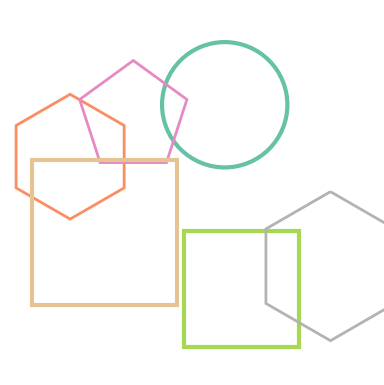[{"shape": "circle", "thickness": 3, "radius": 0.81, "center": [0.584, 0.728]}, {"shape": "hexagon", "thickness": 2, "radius": 0.81, "center": [0.182, 0.593]}, {"shape": "pentagon", "thickness": 2, "radius": 0.73, "center": [0.346, 0.696]}, {"shape": "square", "thickness": 3, "radius": 0.75, "center": [0.627, 0.249]}, {"shape": "square", "thickness": 3, "radius": 0.94, "center": [0.272, 0.395]}, {"shape": "hexagon", "thickness": 2, "radius": 0.97, "center": [0.858, 0.309]}]